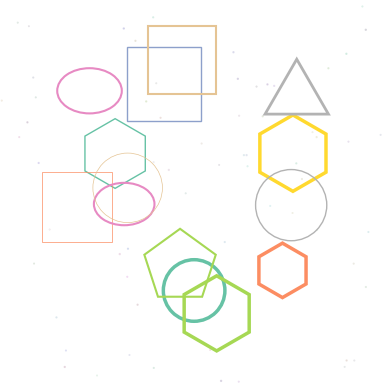[{"shape": "hexagon", "thickness": 1, "radius": 0.45, "center": [0.299, 0.601]}, {"shape": "circle", "thickness": 2.5, "radius": 0.4, "center": [0.504, 0.245]}, {"shape": "square", "thickness": 0.5, "radius": 0.46, "center": [0.199, 0.463]}, {"shape": "hexagon", "thickness": 2.5, "radius": 0.35, "center": [0.734, 0.298]}, {"shape": "square", "thickness": 1, "radius": 0.48, "center": [0.425, 0.781]}, {"shape": "oval", "thickness": 1.5, "radius": 0.39, "center": [0.323, 0.47]}, {"shape": "oval", "thickness": 1.5, "radius": 0.42, "center": [0.233, 0.764]}, {"shape": "hexagon", "thickness": 2.5, "radius": 0.49, "center": [0.563, 0.186]}, {"shape": "pentagon", "thickness": 1.5, "radius": 0.49, "center": [0.468, 0.308]}, {"shape": "hexagon", "thickness": 2.5, "radius": 0.5, "center": [0.761, 0.602]}, {"shape": "square", "thickness": 1.5, "radius": 0.44, "center": [0.473, 0.844]}, {"shape": "circle", "thickness": 0.5, "radius": 0.45, "center": [0.332, 0.512]}, {"shape": "circle", "thickness": 1, "radius": 0.46, "center": [0.756, 0.467]}, {"shape": "triangle", "thickness": 2, "radius": 0.48, "center": [0.771, 0.751]}]